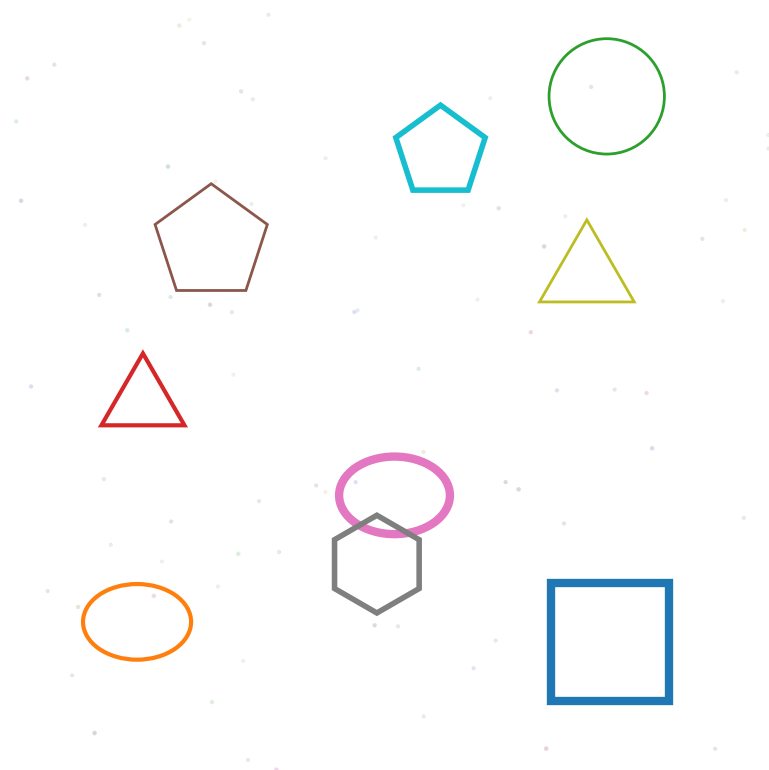[{"shape": "square", "thickness": 3, "radius": 0.38, "center": [0.792, 0.166]}, {"shape": "oval", "thickness": 1.5, "radius": 0.35, "center": [0.178, 0.192]}, {"shape": "circle", "thickness": 1, "radius": 0.37, "center": [0.788, 0.875]}, {"shape": "triangle", "thickness": 1.5, "radius": 0.31, "center": [0.186, 0.479]}, {"shape": "pentagon", "thickness": 1, "radius": 0.38, "center": [0.274, 0.685]}, {"shape": "oval", "thickness": 3, "radius": 0.36, "center": [0.512, 0.357]}, {"shape": "hexagon", "thickness": 2, "radius": 0.32, "center": [0.489, 0.267]}, {"shape": "triangle", "thickness": 1, "radius": 0.36, "center": [0.762, 0.643]}, {"shape": "pentagon", "thickness": 2, "radius": 0.31, "center": [0.572, 0.802]}]